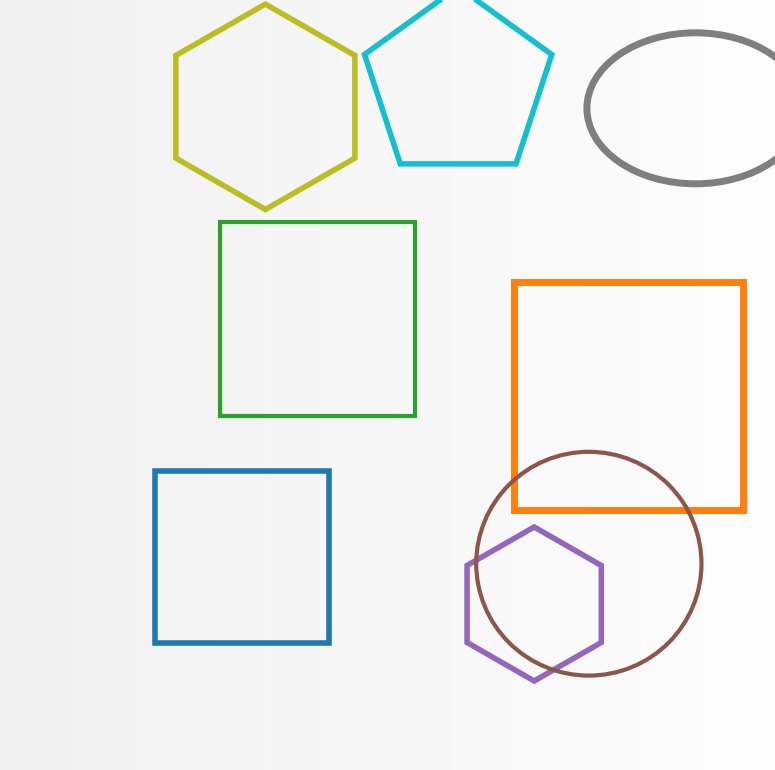[{"shape": "square", "thickness": 2, "radius": 0.56, "center": [0.312, 0.277]}, {"shape": "square", "thickness": 2.5, "radius": 0.74, "center": [0.811, 0.486]}, {"shape": "square", "thickness": 1.5, "radius": 0.63, "center": [0.41, 0.586]}, {"shape": "hexagon", "thickness": 2, "radius": 0.5, "center": [0.689, 0.216]}, {"shape": "circle", "thickness": 1.5, "radius": 0.73, "center": [0.76, 0.268]}, {"shape": "oval", "thickness": 2.5, "radius": 0.7, "center": [0.897, 0.859]}, {"shape": "hexagon", "thickness": 2, "radius": 0.67, "center": [0.342, 0.861]}, {"shape": "pentagon", "thickness": 2, "radius": 0.64, "center": [0.591, 0.89]}]